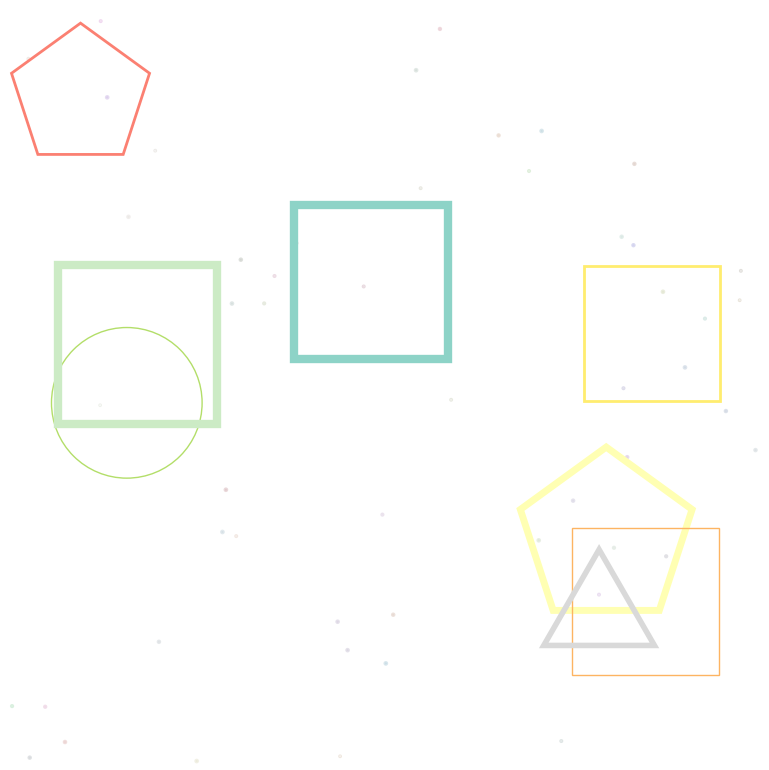[{"shape": "square", "thickness": 3, "radius": 0.5, "center": [0.481, 0.634]}, {"shape": "pentagon", "thickness": 2.5, "radius": 0.59, "center": [0.787, 0.302]}, {"shape": "pentagon", "thickness": 1, "radius": 0.47, "center": [0.105, 0.876]}, {"shape": "square", "thickness": 0.5, "radius": 0.48, "center": [0.838, 0.219]}, {"shape": "circle", "thickness": 0.5, "radius": 0.49, "center": [0.165, 0.477]}, {"shape": "triangle", "thickness": 2, "radius": 0.41, "center": [0.778, 0.203]}, {"shape": "square", "thickness": 3, "radius": 0.52, "center": [0.179, 0.552]}, {"shape": "square", "thickness": 1, "radius": 0.44, "center": [0.847, 0.567]}]